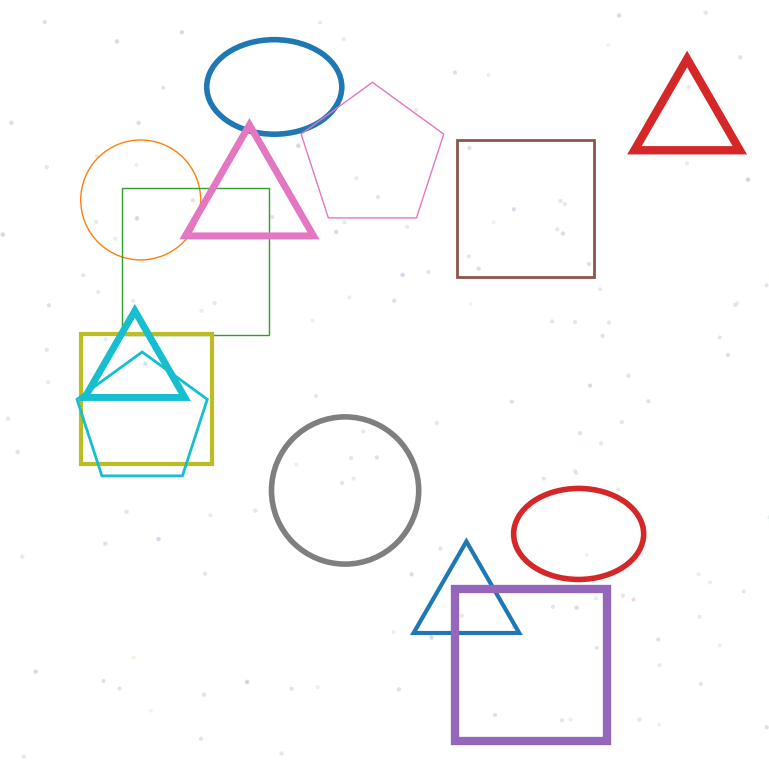[{"shape": "oval", "thickness": 2, "radius": 0.44, "center": [0.356, 0.887]}, {"shape": "triangle", "thickness": 1.5, "radius": 0.4, "center": [0.606, 0.218]}, {"shape": "circle", "thickness": 0.5, "radius": 0.39, "center": [0.183, 0.74]}, {"shape": "square", "thickness": 0.5, "radius": 0.48, "center": [0.254, 0.66]}, {"shape": "triangle", "thickness": 3, "radius": 0.4, "center": [0.892, 0.844]}, {"shape": "oval", "thickness": 2, "radius": 0.42, "center": [0.751, 0.307]}, {"shape": "square", "thickness": 3, "radius": 0.49, "center": [0.69, 0.137]}, {"shape": "square", "thickness": 1, "radius": 0.45, "center": [0.683, 0.729]}, {"shape": "triangle", "thickness": 2.5, "radius": 0.48, "center": [0.324, 0.742]}, {"shape": "pentagon", "thickness": 0.5, "radius": 0.49, "center": [0.484, 0.796]}, {"shape": "circle", "thickness": 2, "radius": 0.48, "center": [0.448, 0.363]}, {"shape": "square", "thickness": 1.5, "radius": 0.42, "center": [0.19, 0.481]}, {"shape": "pentagon", "thickness": 1, "radius": 0.44, "center": [0.185, 0.454]}, {"shape": "triangle", "thickness": 2.5, "radius": 0.37, "center": [0.175, 0.521]}]